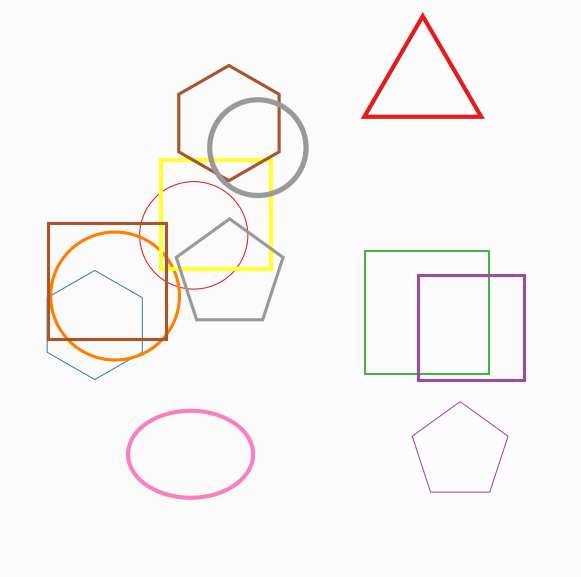[{"shape": "circle", "thickness": 0.5, "radius": 0.47, "center": [0.333, 0.592]}, {"shape": "triangle", "thickness": 2, "radius": 0.58, "center": [0.727, 0.855]}, {"shape": "hexagon", "thickness": 0.5, "radius": 0.47, "center": [0.163, 0.436]}, {"shape": "square", "thickness": 1, "radius": 0.53, "center": [0.734, 0.459]}, {"shape": "pentagon", "thickness": 0.5, "radius": 0.43, "center": [0.792, 0.217]}, {"shape": "square", "thickness": 1.5, "radius": 0.45, "center": [0.81, 0.432]}, {"shape": "circle", "thickness": 1.5, "radius": 0.55, "center": [0.198, 0.487]}, {"shape": "square", "thickness": 2, "radius": 0.47, "center": [0.372, 0.627]}, {"shape": "square", "thickness": 1.5, "radius": 0.5, "center": [0.184, 0.513]}, {"shape": "hexagon", "thickness": 1.5, "radius": 0.5, "center": [0.394, 0.786]}, {"shape": "oval", "thickness": 2, "radius": 0.54, "center": [0.328, 0.213]}, {"shape": "pentagon", "thickness": 1.5, "radius": 0.48, "center": [0.395, 0.524]}, {"shape": "circle", "thickness": 2.5, "radius": 0.41, "center": [0.444, 0.743]}]